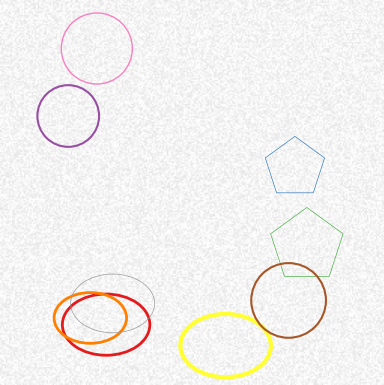[{"shape": "oval", "thickness": 2, "radius": 0.57, "center": [0.276, 0.157]}, {"shape": "pentagon", "thickness": 0.5, "radius": 0.41, "center": [0.766, 0.565]}, {"shape": "pentagon", "thickness": 0.5, "radius": 0.49, "center": [0.797, 0.362]}, {"shape": "circle", "thickness": 1.5, "radius": 0.4, "center": [0.177, 0.699]}, {"shape": "oval", "thickness": 2, "radius": 0.47, "center": [0.235, 0.174]}, {"shape": "oval", "thickness": 3, "radius": 0.59, "center": [0.586, 0.102]}, {"shape": "circle", "thickness": 1.5, "radius": 0.48, "center": [0.75, 0.22]}, {"shape": "circle", "thickness": 1, "radius": 0.46, "center": [0.251, 0.874]}, {"shape": "oval", "thickness": 0.5, "radius": 0.55, "center": [0.293, 0.212]}]